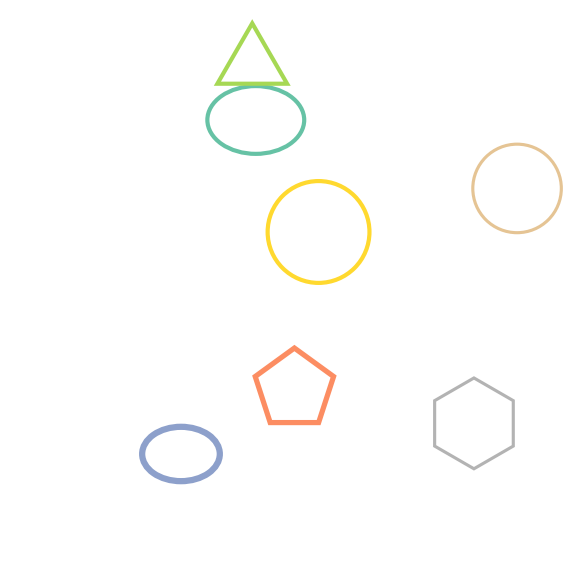[{"shape": "oval", "thickness": 2, "radius": 0.42, "center": [0.443, 0.791]}, {"shape": "pentagon", "thickness": 2.5, "radius": 0.36, "center": [0.51, 0.325]}, {"shape": "oval", "thickness": 3, "radius": 0.34, "center": [0.313, 0.213]}, {"shape": "triangle", "thickness": 2, "radius": 0.35, "center": [0.437, 0.889]}, {"shape": "circle", "thickness": 2, "radius": 0.44, "center": [0.552, 0.597]}, {"shape": "circle", "thickness": 1.5, "radius": 0.38, "center": [0.895, 0.673]}, {"shape": "hexagon", "thickness": 1.5, "radius": 0.39, "center": [0.821, 0.266]}]